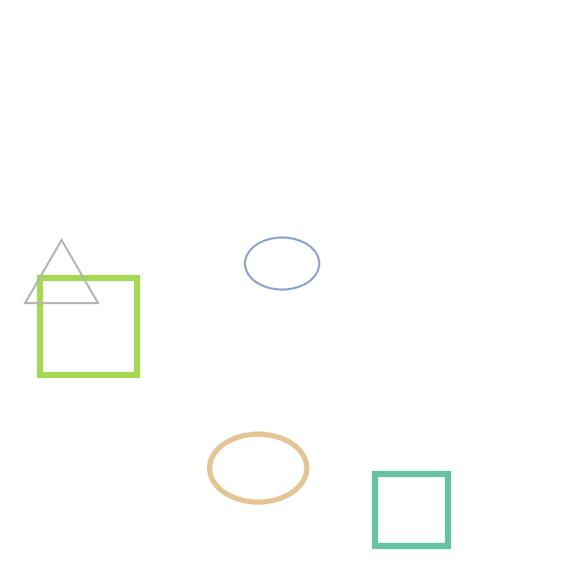[{"shape": "square", "thickness": 3, "radius": 0.31, "center": [0.713, 0.116]}, {"shape": "oval", "thickness": 1, "radius": 0.32, "center": [0.488, 0.543]}, {"shape": "square", "thickness": 3, "radius": 0.42, "center": [0.154, 0.433]}, {"shape": "oval", "thickness": 2.5, "radius": 0.42, "center": [0.447, 0.189]}, {"shape": "triangle", "thickness": 1, "radius": 0.36, "center": [0.107, 0.511]}]